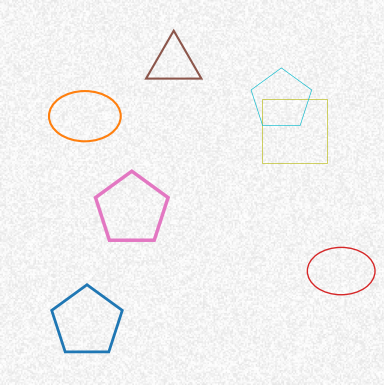[{"shape": "pentagon", "thickness": 2, "radius": 0.48, "center": [0.226, 0.164]}, {"shape": "oval", "thickness": 1.5, "radius": 0.47, "center": [0.22, 0.698]}, {"shape": "oval", "thickness": 1, "radius": 0.44, "center": [0.886, 0.296]}, {"shape": "triangle", "thickness": 1.5, "radius": 0.41, "center": [0.451, 0.837]}, {"shape": "pentagon", "thickness": 2.5, "radius": 0.5, "center": [0.342, 0.456]}, {"shape": "square", "thickness": 0.5, "radius": 0.42, "center": [0.765, 0.659]}, {"shape": "pentagon", "thickness": 0.5, "radius": 0.41, "center": [0.731, 0.741]}]